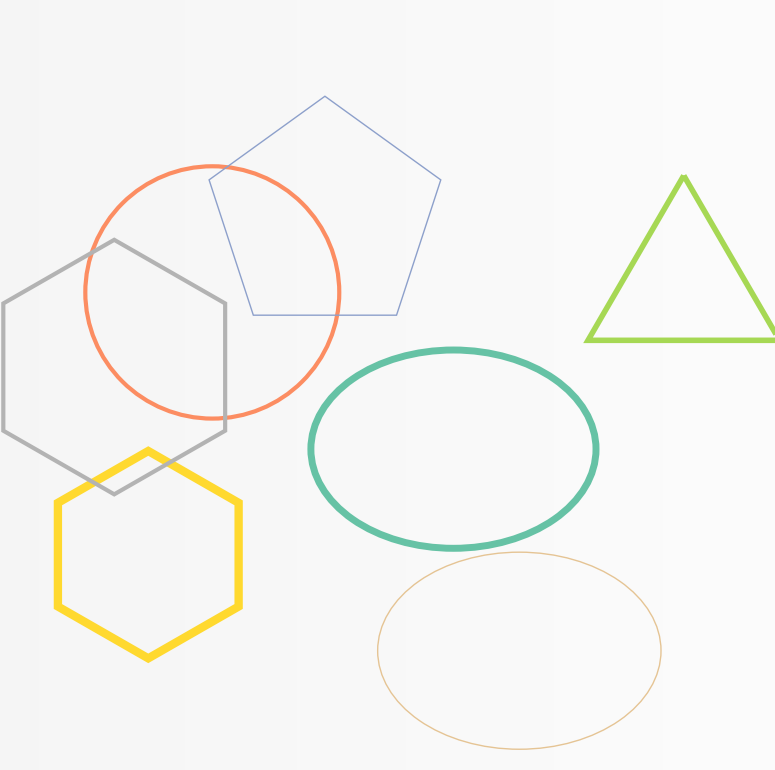[{"shape": "oval", "thickness": 2.5, "radius": 0.92, "center": [0.585, 0.417]}, {"shape": "circle", "thickness": 1.5, "radius": 0.82, "center": [0.274, 0.62]}, {"shape": "pentagon", "thickness": 0.5, "radius": 0.79, "center": [0.419, 0.718]}, {"shape": "triangle", "thickness": 2, "radius": 0.71, "center": [0.882, 0.629]}, {"shape": "hexagon", "thickness": 3, "radius": 0.67, "center": [0.191, 0.28]}, {"shape": "oval", "thickness": 0.5, "radius": 0.91, "center": [0.67, 0.155]}, {"shape": "hexagon", "thickness": 1.5, "radius": 0.83, "center": [0.147, 0.523]}]